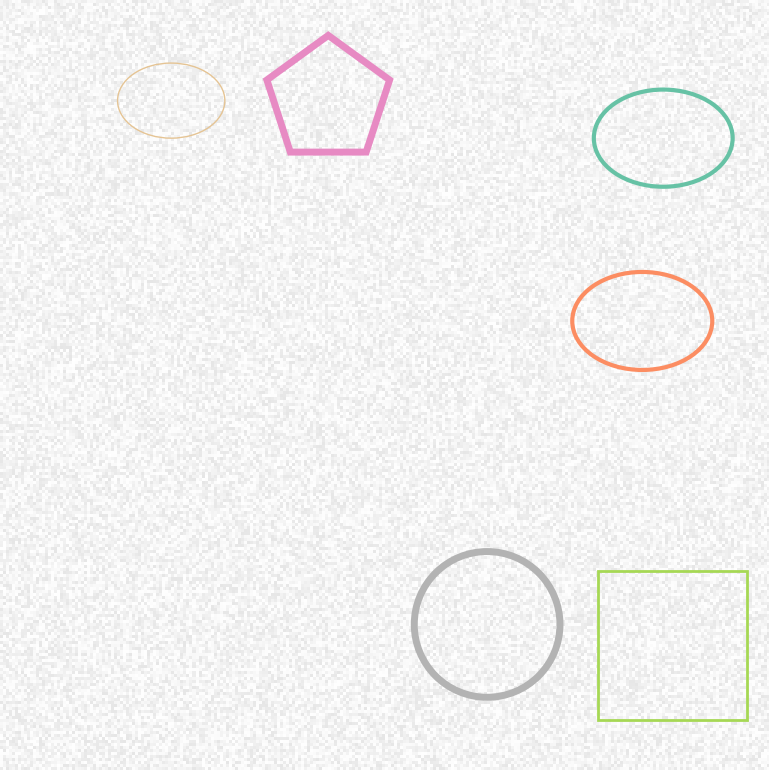[{"shape": "oval", "thickness": 1.5, "radius": 0.45, "center": [0.861, 0.821]}, {"shape": "oval", "thickness": 1.5, "radius": 0.45, "center": [0.834, 0.583]}, {"shape": "pentagon", "thickness": 2.5, "radius": 0.42, "center": [0.426, 0.87]}, {"shape": "square", "thickness": 1, "radius": 0.49, "center": [0.873, 0.162]}, {"shape": "oval", "thickness": 0.5, "radius": 0.35, "center": [0.222, 0.869]}, {"shape": "circle", "thickness": 2.5, "radius": 0.47, "center": [0.633, 0.189]}]